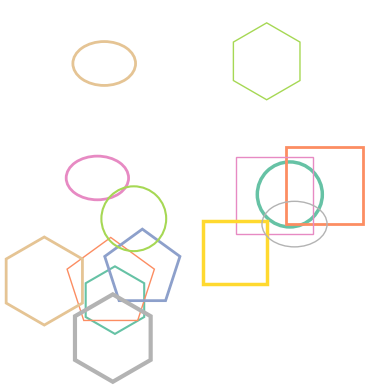[{"shape": "hexagon", "thickness": 1.5, "radius": 0.44, "center": [0.299, 0.22]}, {"shape": "circle", "thickness": 2.5, "radius": 0.42, "center": [0.753, 0.495]}, {"shape": "square", "thickness": 2, "radius": 0.5, "center": [0.843, 0.518]}, {"shape": "pentagon", "thickness": 1, "radius": 0.6, "center": [0.288, 0.264]}, {"shape": "pentagon", "thickness": 2, "radius": 0.51, "center": [0.37, 0.302]}, {"shape": "square", "thickness": 1, "radius": 0.5, "center": [0.712, 0.493]}, {"shape": "oval", "thickness": 2, "radius": 0.41, "center": [0.253, 0.538]}, {"shape": "hexagon", "thickness": 1, "radius": 0.5, "center": [0.693, 0.841]}, {"shape": "circle", "thickness": 1.5, "radius": 0.42, "center": [0.347, 0.432]}, {"shape": "square", "thickness": 2.5, "radius": 0.41, "center": [0.61, 0.344]}, {"shape": "oval", "thickness": 2, "radius": 0.41, "center": [0.271, 0.835]}, {"shape": "hexagon", "thickness": 2, "radius": 0.57, "center": [0.115, 0.27]}, {"shape": "oval", "thickness": 1, "radius": 0.42, "center": [0.765, 0.418]}, {"shape": "hexagon", "thickness": 3, "radius": 0.57, "center": [0.293, 0.122]}]